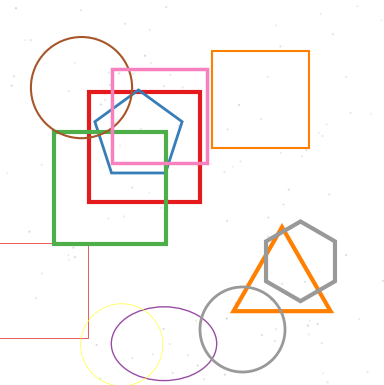[{"shape": "square", "thickness": 0.5, "radius": 0.62, "center": [0.105, 0.246]}, {"shape": "square", "thickness": 3, "radius": 0.72, "center": [0.375, 0.619]}, {"shape": "pentagon", "thickness": 2, "radius": 0.6, "center": [0.36, 0.647]}, {"shape": "square", "thickness": 3, "radius": 0.73, "center": [0.285, 0.512]}, {"shape": "oval", "thickness": 1, "radius": 0.68, "center": [0.426, 0.107]}, {"shape": "triangle", "thickness": 3, "radius": 0.73, "center": [0.733, 0.265]}, {"shape": "square", "thickness": 1.5, "radius": 0.63, "center": [0.677, 0.742]}, {"shape": "circle", "thickness": 0.5, "radius": 0.53, "center": [0.316, 0.104]}, {"shape": "circle", "thickness": 1.5, "radius": 0.66, "center": [0.212, 0.772]}, {"shape": "square", "thickness": 2.5, "radius": 0.61, "center": [0.414, 0.699]}, {"shape": "hexagon", "thickness": 3, "radius": 0.52, "center": [0.781, 0.321]}, {"shape": "circle", "thickness": 2, "radius": 0.55, "center": [0.63, 0.144]}]